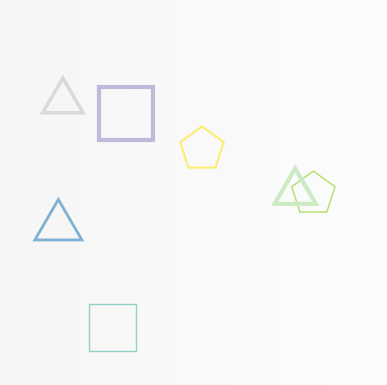[{"shape": "square", "thickness": 1, "radius": 0.3, "center": [0.291, 0.15]}, {"shape": "square", "thickness": 3, "radius": 0.35, "center": [0.325, 0.704]}, {"shape": "triangle", "thickness": 2, "radius": 0.35, "center": [0.151, 0.412]}, {"shape": "pentagon", "thickness": 1, "radius": 0.29, "center": [0.809, 0.497]}, {"shape": "triangle", "thickness": 2.5, "radius": 0.3, "center": [0.162, 0.737]}, {"shape": "triangle", "thickness": 3, "radius": 0.31, "center": [0.762, 0.501]}, {"shape": "pentagon", "thickness": 1.5, "radius": 0.3, "center": [0.521, 0.612]}]